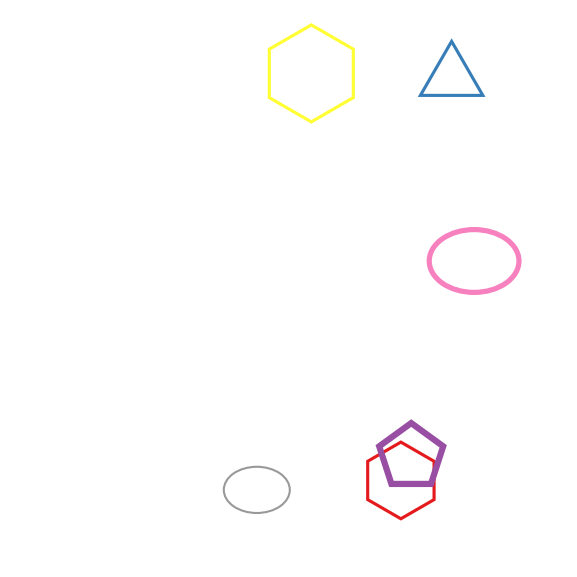[{"shape": "hexagon", "thickness": 1.5, "radius": 0.33, "center": [0.694, 0.167]}, {"shape": "triangle", "thickness": 1.5, "radius": 0.31, "center": [0.782, 0.865]}, {"shape": "pentagon", "thickness": 3, "radius": 0.29, "center": [0.712, 0.208]}, {"shape": "hexagon", "thickness": 1.5, "radius": 0.42, "center": [0.539, 0.872]}, {"shape": "oval", "thickness": 2.5, "radius": 0.39, "center": [0.821, 0.547]}, {"shape": "oval", "thickness": 1, "radius": 0.29, "center": [0.445, 0.151]}]